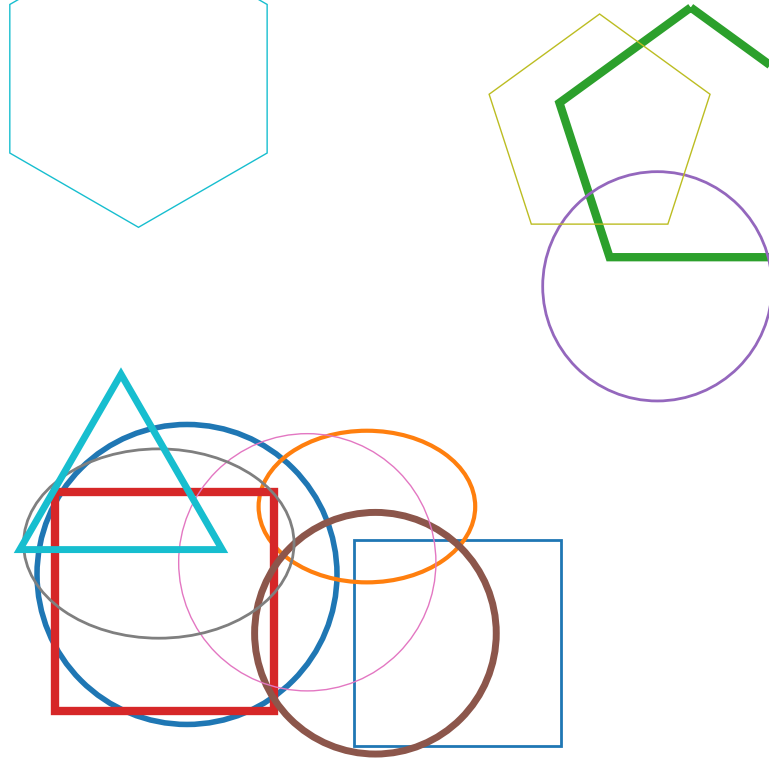[{"shape": "circle", "thickness": 2, "radius": 0.97, "center": [0.243, 0.254]}, {"shape": "square", "thickness": 1, "radius": 0.67, "center": [0.594, 0.165]}, {"shape": "oval", "thickness": 1.5, "radius": 0.7, "center": [0.476, 0.342]}, {"shape": "pentagon", "thickness": 3, "radius": 0.9, "center": [0.897, 0.811]}, {"shape": "square", "thickness": 3, "radius": 0.71, "center": [0.214, 0.218]}, {"shape": "circle", "thickness": 1, "radius": 0.74, "center": [0.854, 0.628]}, {"shape": "circle", "thickness": 2.5, "radius": 0.78, "center": [0.488, 0.178]}, {"shape": "circle", "thickness": 0.5, "radius": 0.84, "center": [0.399, 0.27]}, {"shape": "oval", "thickness": 1, "radius": 0.88, "center": [0.206, 0.294]}, {"shape": "pentagon", "thickness": 0.5, "radius": 0.75, "center": [0.779, 0.831]}, {"shape": "triangle", "thickness": 2.5, "radius": 0.76, "center": [0.157, 0.362]}, {"shape": "hexagon", "thickness": 0.5, "radius": 0.96, "center": [0.18, 0.898]}]